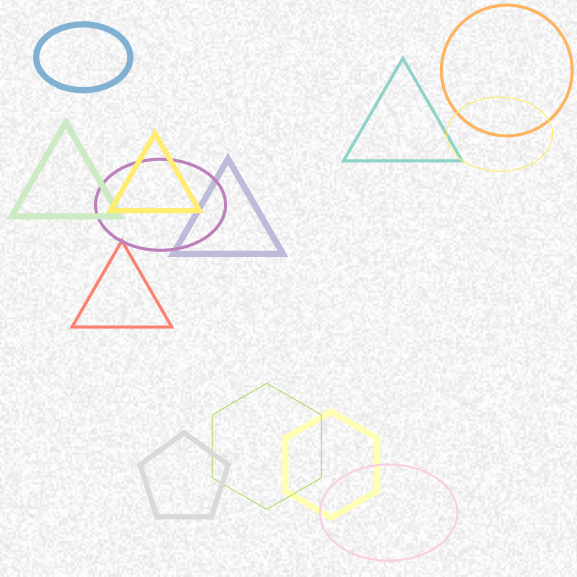[{"shape": "triangle", "thickness": 1.5, "radius": 0.59, "center": [0.697, 0.78]}, {"shape": "hexagon", "thickness": 3, "radius": 0.46, "center": [0.574, 0.195]}, {"shape": "triangle", "thickness": 3, "radius": 0.55, "center": [0.395, 0.614]}, {"shape": "triangle", "thickness": 1.5, "radius": 0.5, "center": [0.211, 0.483]}, {"shape": "oval", "thickness": 3, "radius": 0.41, "center": [0.144, 0.9]}, {"shape": "circle", "thickness": 1.5, "radius": 0.57, "center": [0.878, 0.877]}, {"shape": "hexagon", "thickness": 0.5, "radius": 0.55, "center": [0.462, 0.226]}, {"shape": "oval", "thickness": 1, "radius": 0.59, "center": [0.673, 0.111]}, {"shape": "pentagon", "thickness": 2.5, "radius": 0.4, "center": [0.319, 0.169]}, {"shape": "oval", "thickness": 1.5, "radius": 0.56, "center": [0.278, 0.645]}, {"shape": "triangle", "thickness": 3, "radius": 0.54, "center": [0.114, 0.679]}, {"shape": "oval", "thickness": 0.5, "radius": 0.46, "center": [0.865, 0.767]}, {"shape": "triangle", "thickness": 2.5, "radius": 0.44, "center": [0.268, 0.679]}]